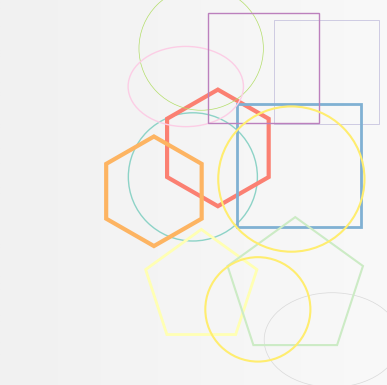[{"shape": "circle", "thickness": 1, "radius": 0.83, "center": [0.498, 0.541]}, {"shape": "pentagon", "thickness": 2, "radius": 0.75, "center": [0.519, 0.253]}, {"shape": "square", "thickness": 0.5, "radius": 0.68, "center": [0.842, 0.813]}, {"shape": "hexagon", "thickness": 3, "radius": 0.76, "center": [0.562, 0.616]}, {"shape": "square", "thickness": 2, "radius": 0.8, "center": [0.773, 0.57]}, {"shape": "hexagon", "thickness": 3, "radius": 0.71, "center": [0.397, 0.503]}, {"shape": "circle", "thickness": 0.5, "radius": 0.8, "center": [0.519, 0.874]}, {"shape": "oval", "thickness": 1, "radius": 0.74, "center": [0.479, 0.775]}, {"shape": "oval", "thickness": 0.5, "radius": 0.88, "center": [0.857, 0.117]}, {"shape": "square", "thickness": 1, "radius": 0.72, "center": [0.68, 0.823]}, {"shape": "pentagon", "thickness": 1.5, "radius": 0.92, "center": [0.762, 0.252]}, {"shape": "circle", "thickness": 1.5, "radius": 0.94, "center": [0.752, 0.535]}, {"shape": "circle", "thickness": 1.5, "radius": 0.68, "center": [0.665, 0.196]}]